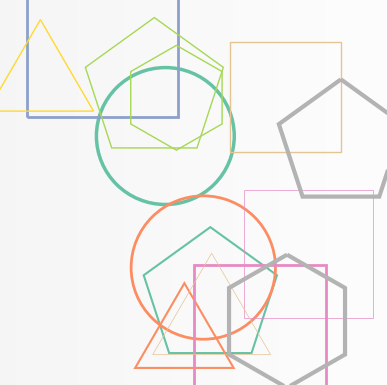[{"shape": "circle", "thickness": 2.5, "radius": 0.89, "center": [0.427, 0.647]}, {"shape": "pentagon", "thickness": 1.5, "radius": 0.9, "center": [0.543, 0.229]}, {"shape": "circle", "thickness": 2, "radius": 0.93, "center": [0.525, 0.305]}, {"shape": "triangle", "thickness": 1.5, "radius": 0.73, "center": [0.476, 0.118]}, {"shape": "square", "thickness": 2, "radius": 0.97, "center": [0.265, 0.891]}, {"shape": "square", "thickness": 2, "radius": 0.85, "center": [0.671, 0.141]}, {"shape": "square", "thickness": 0.5, "radius": 0.83, "center": [0.796, 0.34]}, {"shape": "pentagon", "thickness": 1, "radius": 0.94, "center": [0.398, 0.767]}, {"shape": "hexagon", "thickness": 1, "radius": 0.68, "center": [0.455, 0.746]}, {"shape": "triangle", "thickness": 1, "radius": 0.79, "center": [0.104, 0.791]}, {"shape": "square", "thickness": 1, "radius": 0.72, "center": [0.737, 0.748]}, {"shape": "triangle", "thickness": 0.5, "radius": 0.88, "center": [0.546, 0.167]}, {"shape": "pentagon", "thickness": 3, "radius": 0.84, "center": [0.88, 0.626]}, {"shape": "hexagon", "thickness": 3, "radius": 0.86, "center": [0.741, 0.166]}]